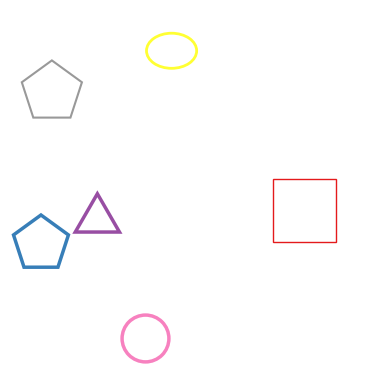[{"shape": "square", "thickness": 1, "radius": 0.41, "center": [0.791, 0.453]}, {"shape": "pentagon", "thickness": 2.5, "radius": 0.37, "center": [0.106, 0.367]}, {"shape": "triangle", "thickness": 2.5, "radius": 0.33, "center": [0.253, 0.43]}, {"shape": "oval", "thickness": 2, "radius": 0.33, "center": [0.446, 0.868]}, {"shape": "circle", "thickness": 2.5, "radius": 0.3, "center": [0.378, 0.121]}, {"shape": "pentagon", "thickness": 1.5, "radius": 0.41, "center": [0.135, 0.761]}]